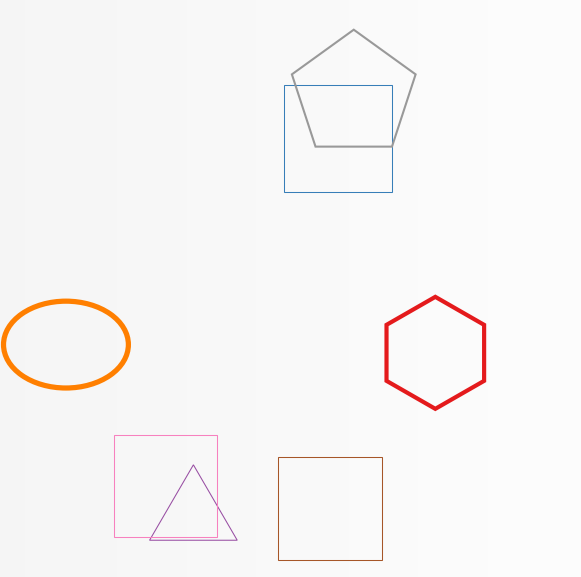[{"shape": "hexagon", "thickness": 2, "radius": 0.48, "center": [0.749, 0.388]}, {"shape": "square", "thickness": 0.5, "radius": 0.46, "center": [0.581, 0.76]}, {"shape": "triangle", "thickness": 0.5, "radius": 0.44, "center": [0.333, 0.107]}, {"shape": "oval", "thickness": 2.5, "radius": 0.54, "center": [0.113, 0.402]}, {"shape": "square", "thickness": 0.5, "radius": 0.45, "center": [0.568, 0.119]}, {"shape": "square", "thickness": 0.5, "radius": 0.44, "center": [0.284, 0.158]}, {"shape": "pentagon", "thickness": 1, "radius": 0.56, "center": [0.609, 0.836]}]